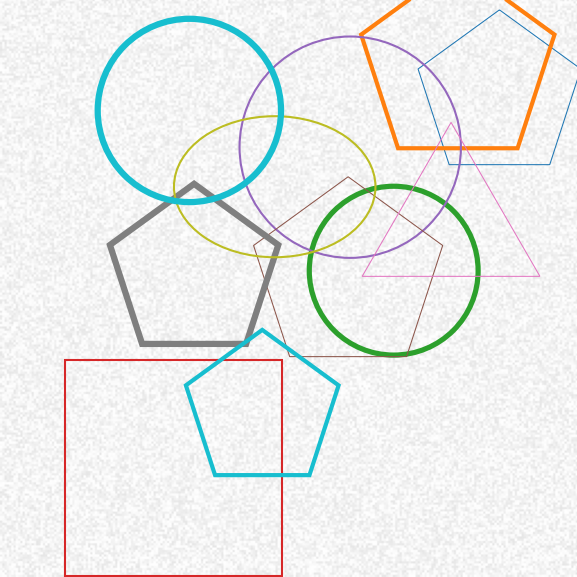[{"shape": "pentagon", "thickness": 0.5, "radius": 0.74, "center": [0.865, 0.834]}, {"shape": "pentagon", "thickness": 2, "radius": 0.88, "center": [0.793, 0.885]}, {"shape": "circle", "thickness": 2.5, "radius": 0.73, "center": [0.682, 0.53]}, {"shape": "square", "thickness": 1, "radius": 0.94, "center": [0.3, 0.188]}, {"shape": "circle", "thickness": 1, "radius": 0.96, "center": [0.606, 0.744]}, {"shape": "pentagon", "thickness": 0.5, "radius": 0.86, "center": [0.603, 0.521]}, {"shape": "triangle", "thickness": 0.5, "radius": 0.89, "center": [0.781, 0.609]}, {"shape": "pentagon", "thickness": 3, "radius": 0.77, "center": [0.336, 0.528]}, {"shape": "oval", "thickness": 1, "radius": 0.87, "center": [0.476, 0.676]}, {"shape": "circle", "thickness": 3, "radius": 0.79, "center": [0.328, 0.808]}, {"shape": "pentagon", "thickness": 2, "radius": 0.7, "center": [0.454, 0.289]}]